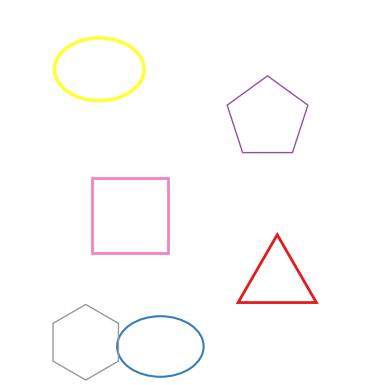[{"shape": "triangle", "thickness": 2, "radius": 0.59, "center": [0.72, 0.273]}, {"shape": "oval", "thickness": 1.5, "radius": 0.56, "center": [0.417, 0.1]}, {"shape": "pentagon", "thickness": 1, "radius": 0.55, "center": [0.695, 0.693]}, {"shape": "oval", "thickness": 2.5, "radius": 0.58, "center": [0.258, 0.82]}, {"shape": "square", "thickness": 2, "radius": 0.49, "center": [0.338, 0.441]}, {"shape": "hexagon", "thickness": 1, "radius": 0.49, "center": [0.223, 0.111]}]